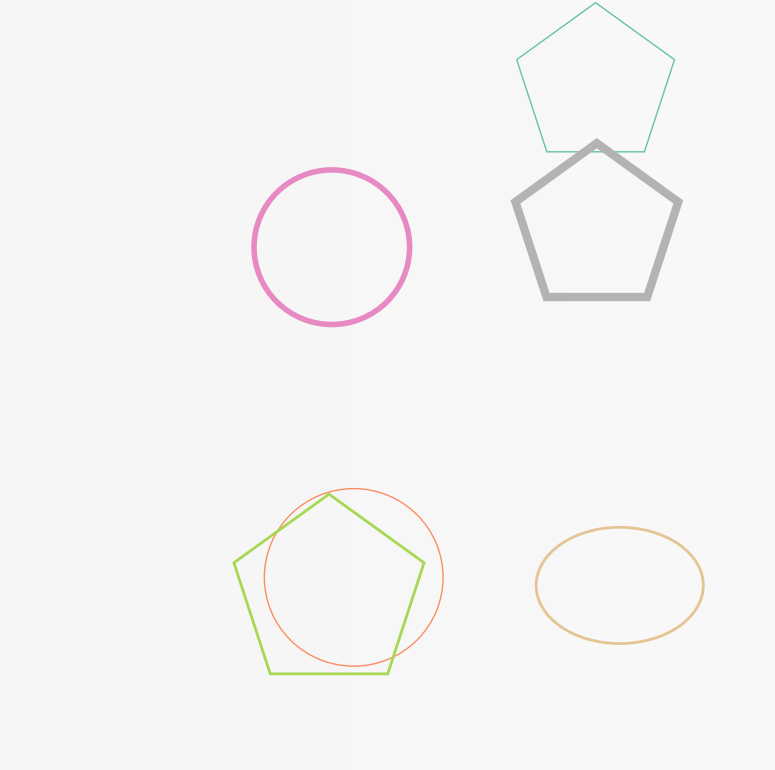[{"shape": "pentagon", "thickness": 0.5, "radius": 0.54, "center": [0.769, 0.889]}, {"shape": "circle", "thickness": 0.5, "radius": 0.58, "center": [0.456, 0.25]}, {"shape": "circle", "thickness": 2, "radius": 0.5, "center": [0.428, 0.679]}, {"shape": "pentagon", "thickness": 1, "radius": 0.65, "center": [0.424, 0.229]}, {"shape": "oval", "thickness": 1, "radius": 0.54, "center": [0.8, 0.24]}, {"shape": "pentagon", "thickness": 3, "radius": 0.55, "center": [0.77, 0.704]}]